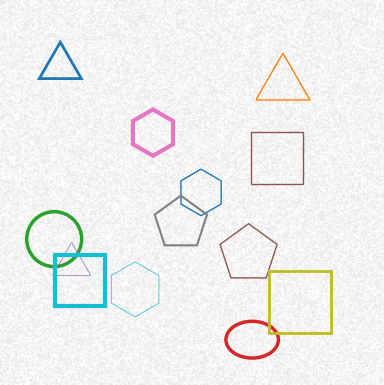[{"shape": "triangle", "thickness": 2, "radius": 0.32, "center": [0.157, 0.827]}, {"shape": "hexagon", "thickness": 1, "radius": 0.3, "center": [0.522, 0.5]}, {"shape": "triangle", "thickness": 1, "radius": 0.41, "center": [0.735, 0.781]}, {"shape": "circle", "thickness": 2.5, "radius": 0.36, "center": [0.141, 0.379]}, {"shape": "oval", "thickness": 2.5, "radius": 0.34, "center": [0.655, 0.118]}, {"shape": "triangle", "thickness": 0.5, "radius": 0.29, "center": [0.186, 0.314]}, {"shape": "pentagon", "thickness": 1, "radius": 0.39, "center": [0.646, 0.341]}, {"shape": "square", "thickness": 1, "radius": 0.34, "center": [0.72, 0.589]}, {"shape": "hexagon", "thickness": 3, "radius": 0.3, "center": [0.397, 0.656]}, {"shape": "pentagon", "thickness": 1.5, "radius": 0.36, "center": [0.47, 0.421]}, {"shape": "square", "thickness": 2, "radius": 0.41, "center": [0.779, 0.215]}, {"shape": "square", "thickness": 3, "radius": 0.33, "center": [0.208, 0.272]}, {"shape": "hexagon", "thickness": 0.5, "radius": 0.36, "center": [0.351, 0.248]}]